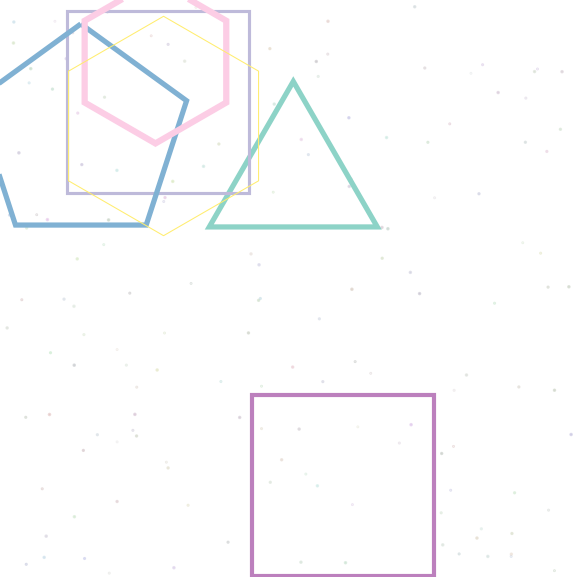[{"shape": "triangle", "thickness": 2.5, "radius": 0.84, "center": [0.508, 0.69]}, {"shape": "square", "thickness": 1.5, "radius": 0.79, "center": [0.274, 0.823]}, {"shape": "pentagon", "thickness": 2.5, "radius": 0.96, "center": [0.14, 0.765]}, {"shape": "hexagon", "thickness": 3, "radius": 0.71, "center": [0.269, 0.892]}, {"shape": "square", "thickness": 2, "radius": 0.79, "center": [0.594, 0.159]}, {"shape": "hexagon", "thickness": 0.5, "radius": 0.95, "center": [0.283, 0.781]}]